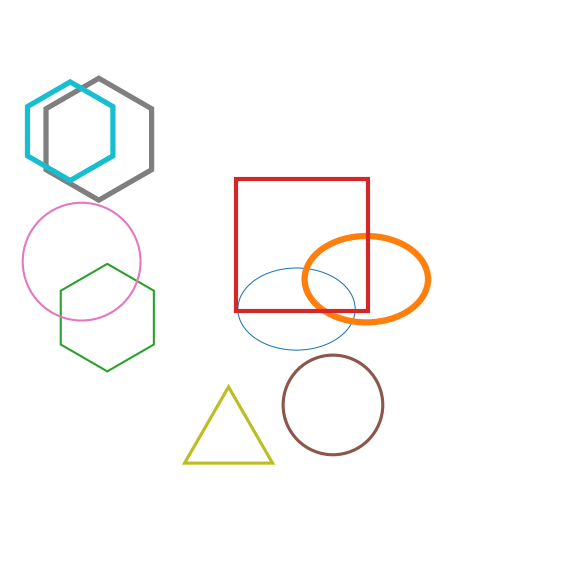[{"shape": "oval", "thickness": 0.5, "radius": 0.51, "center": [0.513, 0.464]}, {"shape": "oval", "thickness": 3, "radius": 0.53, "center": [0.634, 0.516]}, {"shape": "hexagon", "thickness": 1, "radius": 0.47, "center": [0.186, 0.449]}, {"shape": "square", "thickness": 2, "radius": 0.57, "center": [0.523, 0.575]}, {"shape": "circle", "thickness": 1.5, "radius": 0.43, "center": [0.577, 0.298]}, {"shape": "circle", "thickness": 1, "radius": 0.51, "center": [0.141, 0.546]}, {"shape": "hexagon", "thickness": 2.5, "radius": 0.53, "center": [0.171, 0.758]}, {"shape": "triangle", "thickness": 1.5, "radius": 0.44, "center": [0.396, 0.241]}, {"shape": "hexagon", "thickness": 2.5, "radius": 0.43, "center": [0.122, 0.772]}]